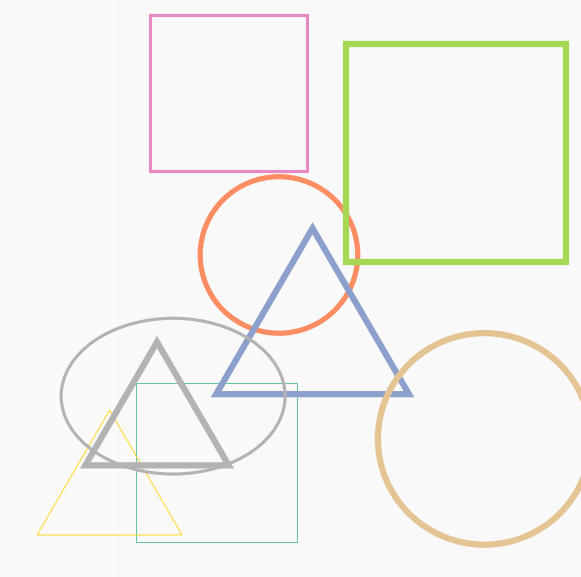[{"shape": "square", "thickness": 0.5, "radius": 0.69, "center": [0.372, 0.197]}, {"shape": "circle", "thickness": 2.5, "radius": 0.68, "center": [0.48, 0.558]}, {"shape": "triangle", "thickness": 3, "radius": 0.96, "center": [0.538, 0.412]}, {"shape": "square", "thickness": 1.5, "radius": 0.68, "center": [0.394, 0.838]}, {"shape": "square", "thickness": 3, "radius": 0.94, "center": [0.785, 0.734]}, {"shape": "triangle", "thickness": 0.5, "radius": 0.72, "center": [0.189, 0.145]}, {"shape": "circle", "thickness": 3, "radius": 0.92, "center": [0.833, 0.239]}, {"shape": "oval", "thickness": 1.5, "radius": 0.96, "center": [0.298, 0.313]}, {"shape": "triangle", "thickness": 3, "radius": 0.71, "center": [0.27, 0.265]}]